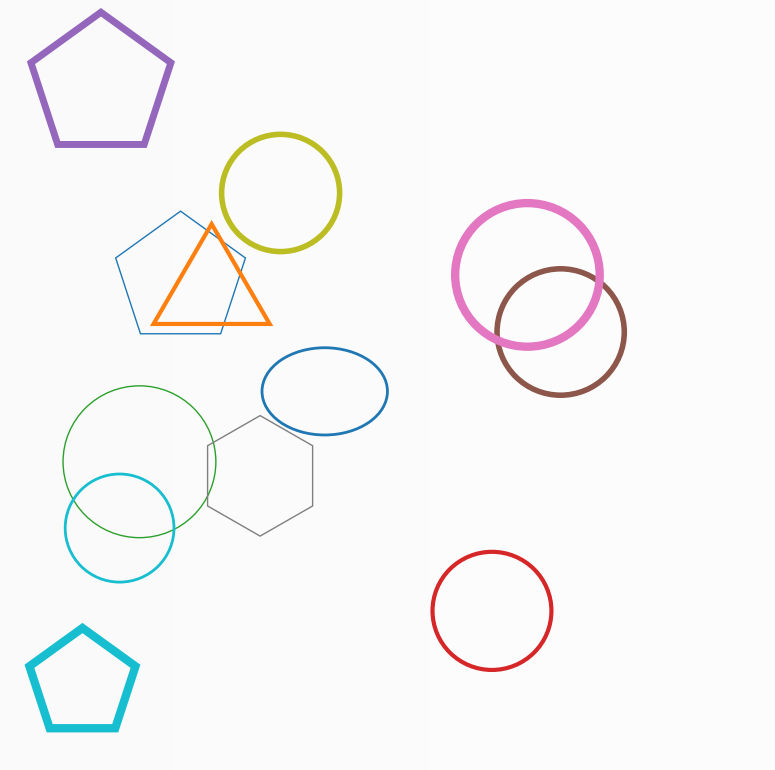[{"shape": "oval", "thickness": 1, "radius": 0.4, "center": [0.419, 0.492]}, {"shape": "pentagon", "thickness": 0.5, "radius": 0.44, "center": [0.233, 0.638]}, {"shape": "triangle", "thickness": 1.5, "radius": 0.43, "center": [0.273, 0.623]}, {"shape": "circle", "thickness": 0.5, "radius": 0.49, "center": [0.18, 0.4]}, {"shape": "circle", "thickness": 1.5, "radius": 0.38, "center": [0.635, 0.207]}, {"shape": "pentagon", "thickness": 2.5, "radius": 0.47, "center": [0.13, 0.889]}, {"shape": "circle", "thickness": 2, "radius": 0.41, "center": [0.723, 0.569]}, {"shape": "circle", "thickness": 3, "radius": 0.47, "center": [0.681, 0.643]}, {"shape": "hexagon", "thickness": 0.5, "radius": 0.39, "center": [0.336, 0.382]}, {"shape": "circle", "thickness": 2, "radius": 0.38, "center": [0.362, 0.749]}, {"shape": "circle", "thickness": 1, "radius": 0.35, "center": [0.154, 0.314]}, {"shape": "pentagon", "thickness": 3, "radius": 0.36, "center": [0.106, 0.112]}]